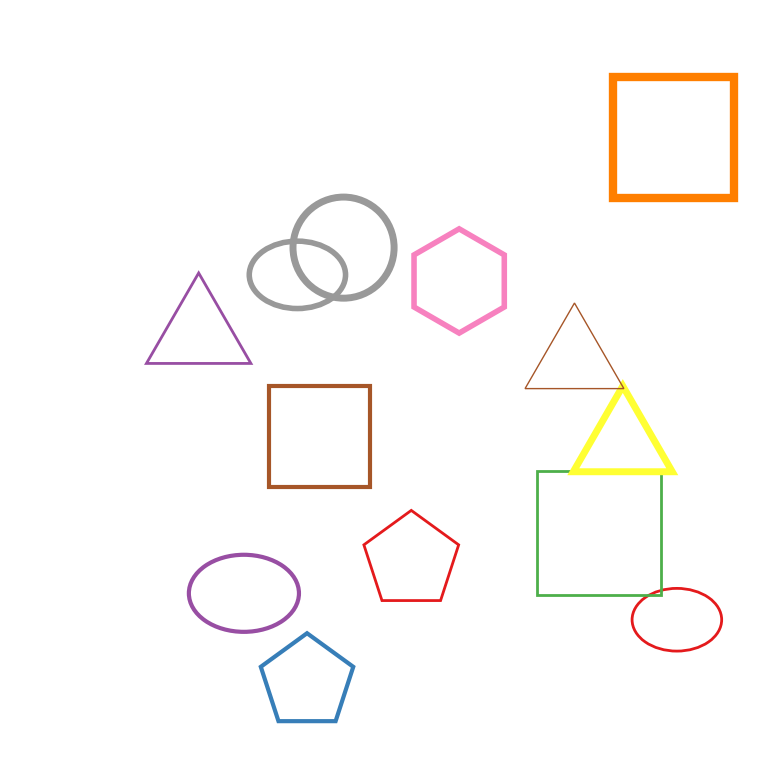[{"shape": "pentagon", "thickness": 1, "radius": 0.32, "center": [0.534, 0.272]}, {"shape": "oval", "thickness": 1, "radius": 0.29, "center": [0.879, 0.195]}, {"shape": "pentagon", "thickness": 1.5, "radius": 0.32, "center": [0.399, 0.114]}, {"shape": "square", "thickness": 1, "radius": 0.4, "center": [0.778, 0.308]}, {"shape": "oval", "thickness": 1.5, "radius": 0.36, "center": [0.317, 0.229]}, {"shape": "triangle", "thickness": 1, "radius": 0.39, "center": [0.258, 0.567]}, {"shape": "square", "thickness": 3, "radius": 0.39, "center": [0.875, 0.822]}, {"shape": "triangle", "thickness": 2.5, "radius": 0.37, "center": [0.809, 0.424]}, {"shape": "triangle", "thickness": 0.5, "radius": 0.37, "center": [0.746, 0.532]}, {"shape": "square", "thickness": 1.5, "radius": 0.33, "center": [0.415, 0.433]}, {"shape": "hexagon", "thickness": 2, "radius": 0.34, "center": [0.596, 0.635]}, {"shape": "circle", "thickness": 2.5, "radius": 0.33, "center": [0.446, 0.678]}, {"shape": "oval", "thickness": 2, "radius": 0.31, "center": [0.386, 0.643]}]